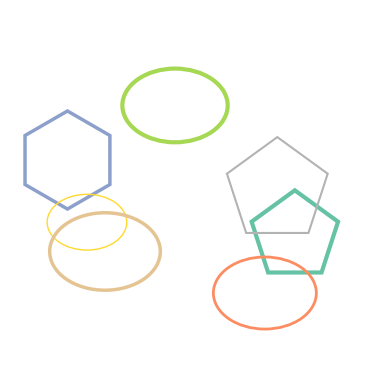[{"shape": "pentagon", "thickness": 3, "radius": 0.59, "center": [0.766, 0.388]}, {"shape": "oval", "thickness": 2, "radius": 0.67, "center": [0.688, 0.239]}, {"shape": "hexagon", "thickness": 2.5, "radius": 0.64, "center": [0.175, 0.584]}, {"shape": "oval", "thickness": 3, "radius": 0.68, "center": [0.455, 0.726]}, {"shape": "oval", "thickness": 1, "radius": 0.52, "center": [0.226, 0.423]}, {"shape": "oval", "thickness": 2.5, "radius": 0.72, "center": [0.273, 0.347]}, {"shape": "pentagon", "thickness": 1.5, "radius": 0.69, "center": [0.72, 0.506]}]